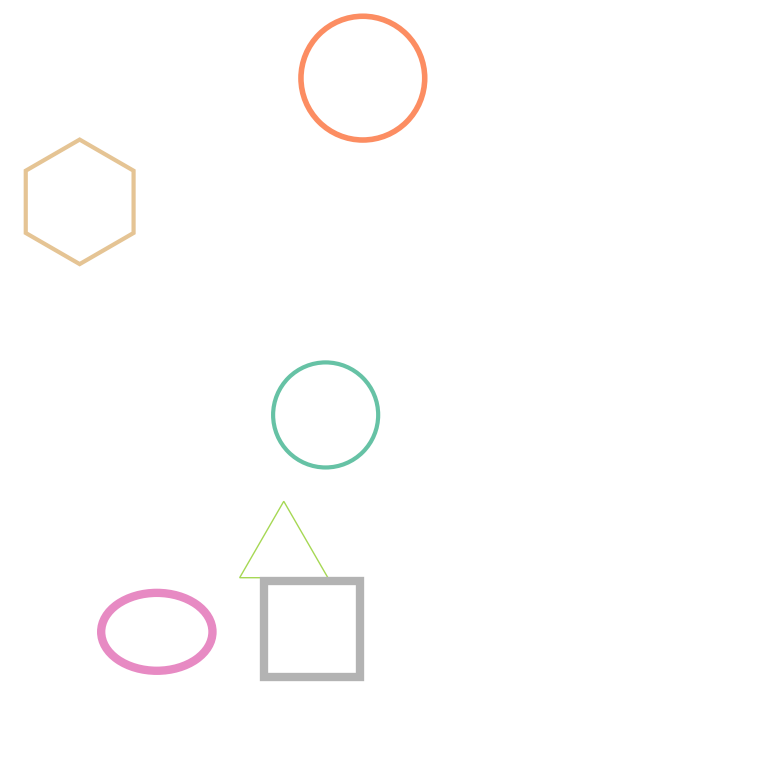[{"shape": "circle", "thickness": 1.5, "radius": 0.34, "center": [0.423, 0.461]}, {"shape": "circle", "thickness": 2, "radius": 0.4, "center": [0.471, 0.899]}, {"shape": "oval", "thickness": 3, "radius": 0.36, "center": [0.204, 0.179]}, {"shape": "triangle", "thickness": 0.5, "radius": 0.33, "center": [0.369, 0.283]}, {"shape": "hexagon", "thickness": 1.5, "radius": 0.4, "center": [0.103, 0.738]}, {"shape": "square", "thickness": 3, "radius": 0.31, "center": [0.405, 0.183]}]